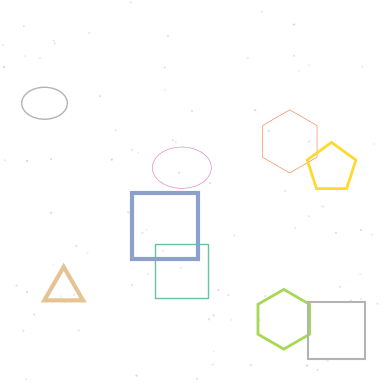[{"shape": "square", "thickness": 1, "radius": 0.35, "center": [0.472, 0.296]}, {"shape": "hexagon", "thickness": 0.5, "radius": 0.41, "center": [0.753, 0.633]}, {"shape": "square", "thickness": 3, "radius": 0.43, "center": [0.428, 0.412]}, {"shape": "oval", "thickness": 0.5, "radius": 0.38, "center": [0.472, 0.564]}, {"shape": "hexagon", "thickness": 2, "radius": 0.39, "center": [0.737, 0.171]}, {"shape": "pentagon", "thickness": 2, "radius": 0.33, "center": [0.861, 0.564]}, {"shape": "triangle", "thickness": 3, "radius": 0.29, "center": [0.165, 0.249]}, {"shape": "oval", "thickness": 1, "radius": 0.3, "center": [0.116, 0.732]}, {"shape": "square", "thickness": 1.5, "radius": 0.37, "center": [0.875, 0.141]}]